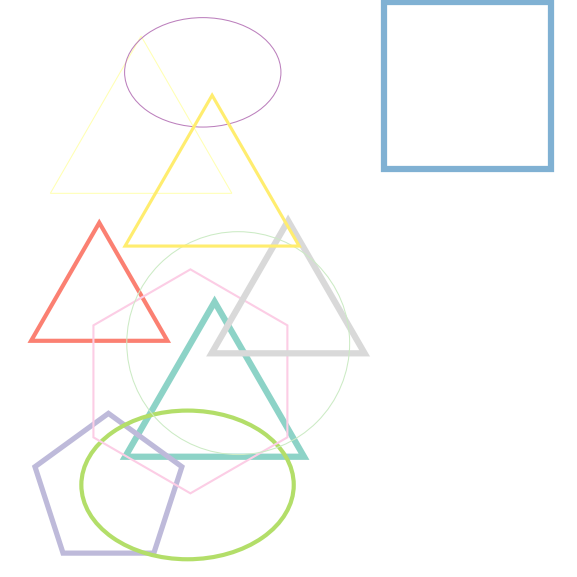[{"shape": "triangle", "thickness": 3, "radius": 0.89, "center": [0.372, 0.298]}, {"shape": "triangle", "thickness": 0.5, "radius": 0.91, "center": [0.244, 0.755]}, {"shape": "pentagon", "thickness": 2.5, "radius": 0.67, "center": [0.188, 0.15]}, {"shape": "triangle", "thickness": 2, "radius": 0.68, "center": [0.172, 0.477]}, {"shape": "square", "thickness": 3, "radius": 0.72, "center": [0.81, 0.851]}, {"shape": "oval", "thickness": 2, "radius": 0.92, "center": [0.325, 0.159]}, {"shape": "hexagon", "thickness": 1, "radius": 0.97, "center": [0.33, 0.339]}, {"shape": "triangle", "thickness": 3, "radius": 0.77, "center": [0.499, 0.464]}, {"shape": "oval", "thickness": 0.5, "radius": 0.68, "center": [0.351, 0.874]}, {"shape": "circle", "thickness": 0.5, "radius": 0.96, "center": [0.412, 0.405]}, {"shape": "triangle", "thickness": 1.5, "radius": 0.87, "center": [0.367, 0.66]}]